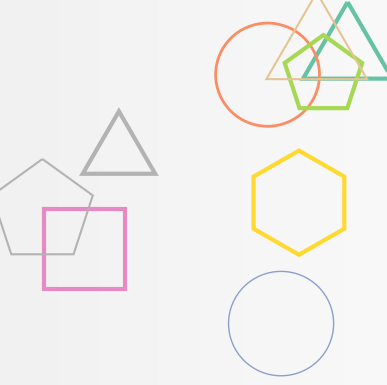[{"shape": "triangle", "thickness": 3, "radius": 0.66, "center": [0.897, 0.862]}, {"shape": "circle", "thickness": 2, "radius": 0.67, "center": [0.69, 0.806]}, {"shape": "circle", "thickness": 1, "radius": 0.68, "center": [0.725, 0.16]}, {"shape": "square", "thickness": 3, "radius": 0.52, "center": [0.218, 0.354]}, {"shape": "pentagon", "thickness": 3, "radius": 0.52, "center": [0.835, 0.804]}, {"shape": "hexagon", "thickness": 3, "radius": 0.68, "center": [0.771, 0.474]}, {"shape": "triangle", "thickness": 1.5, "radius": 0.75, "center": [0.817, 0.869]}, {"shape": "pentagon", "thickness": 1.5, "radius": 0.68, "center": [0.109, 0.45]}, {"shape": "triangle", "thickness": 3, "radius": 0.54, "center": [0.307, 0.603]}]